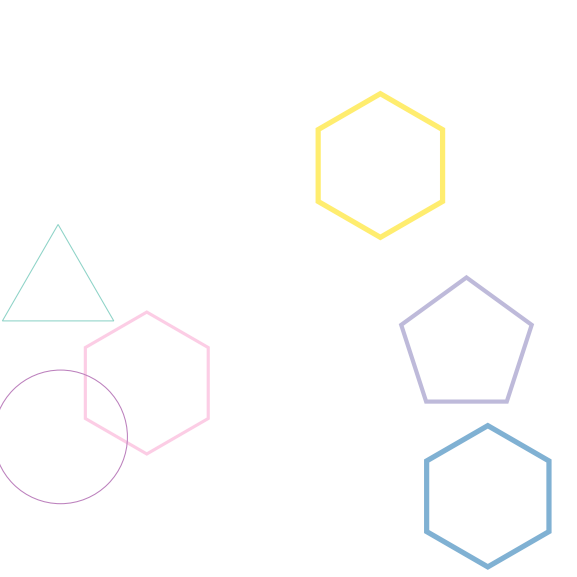[{"shape": "triangle", "thickness": 0.5, "radius": 0.56, "center": [0.101, 0.499]}, {"shape": "pentagon", "thickness": 2, "radius": 0.59, "center": [0.808, 0.4]}, {"shape": "hexagon", "thickness": 2.5, "radius": 0.61, "center": [0.845, 0.14]}, {"shape": "hexagon", "thickness": 1.5, "radius": 0.61, "center": [0.254, 0.336]}, {"shape": "circle", "thickness": 0.5, "radius": 0.58, "center": [0.105, 0.243]}, {"shape": "hexagon", "thickness": 2.5, "radius": 0.62, "center": [0.659, 0.713]}]